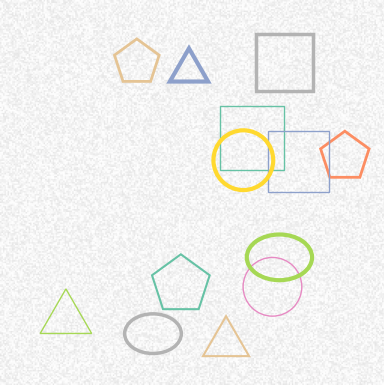[{"shape": "pentagon", "thickness": 1.5, "radius": 0.39, "center": [0.47, 0.261]}, {"shape": "square", "thickness": 1, "radius": 0.42, "center": [0.654, 0.641]}, {"shape": "pentagon", "thickness": 2, "radius": 0.33, "center": [0.896, 0.593]}, {"shape": "square", "thickness": 1, "radius": 0.4, "center": [0.776, 0.58]}, {"shape": "triangle", "thickness": 3, "radius": 0.29, "center": [0.491, 0.817]}, {"shape": "circle", "thickness": 1, "radius": 0.38, "center": [0.708, 0.255]}, {"shape": "triangle", "thickness": 1, "radius": 0.39, "center": [0.171, 0.172]}, {"shape": "oval", "thickness": 3, "radius": 0.42, "center": [0.726, 0.332]}, {"shape": "circle", "thickness": 3, "radius": 0.39, "center": [0.632, 0.584]}, {"shape": "pentagon", "thickness": 2, "radius": 0.31, "center": [0.355, 0.838]}, {"shape": "triangle", "thickness": 1.5, "radius": 0.35, "center": [0.587, 0.11]}, {"shape": "oval", "thickness": 2.5, "radius": 0.37, "center": [0.397, 0.133]}, {"shape": "square", "thickness": 2.5, "radius": 0.37, "center": [0.739, 0.837]}]